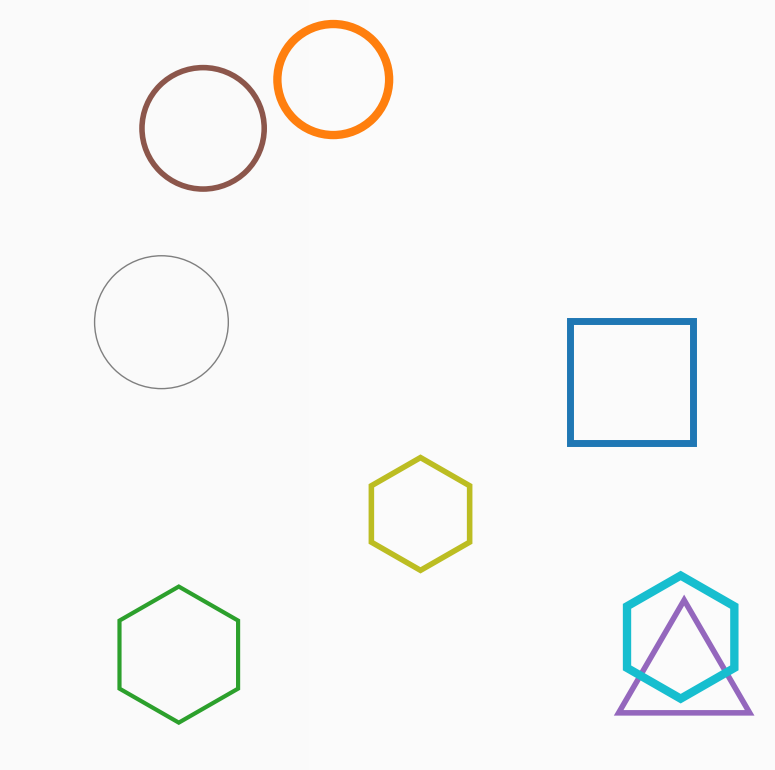[{"shape": "square", "thickness": 2.5, "radius": 0.4, "center": [0.815, 0.504]}, {"shape": "circle", "thickness": 3, "radius": 0.36, "center": [0.43, 0.897]}, {"shape": "hexagon", "thickness": 1.5, "radius": 0.44, "center": [0.231, 0.15]}, {"shape": "triangle", "thickness": 2, "radius": 0.49, "center": [0.883, 0.123]}, {"shape": "circle", "thickness": 2, "radius": 0.39, "center": [0.262, 0.833]}, {"shape": "circle", "thickness": 0.5, "radius": 0.43, "center": [0.208, 0.582]}, {"shape": "hexagon", "thickness": 2, "radius": 0.37, "center": [0.543, 0.333]}, {"shape": "hexagon", "thickness": 3, "radius": 0.4, "center": [0.878, 0.173]}]